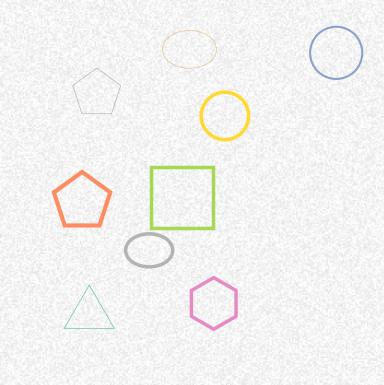[{"shape": "triangle", "thickness": 0.5, "radius": 0.38, "center": [0.232, 0.185]}, {"shape": "pentagon", "thickness": 3, "radius": 0.38, "center": [0.213, 0.477]}, {"shape": "circle", "thickness": 1.5, "radius": 0.34, "center": [0.873, 0.863]}, {"shape": "hexagon", "thickness": 2.5, "radius": 0.33, "center": [0.555, 0.212]}, {"shape": "square", "thickness": 2.5, "radius": 0.4, "center": [0.473, 0.487]}, {"shape": "circle", "thickness": 2.5, "radius": 0.31, "center": [0.584, 0.699]}, {"shape": "oval", "thickness": 0.5, "radius": 0.35, "center": [0.492, 0.872]}, {"shape": "oval", "thickness": 2.5, "radius": 0.31, "center": [0.387, 0.35]}, {"shape": "pentagon", "thickness": 0.5, "radius": 0.33, "center": [0.251, 0.758]}]